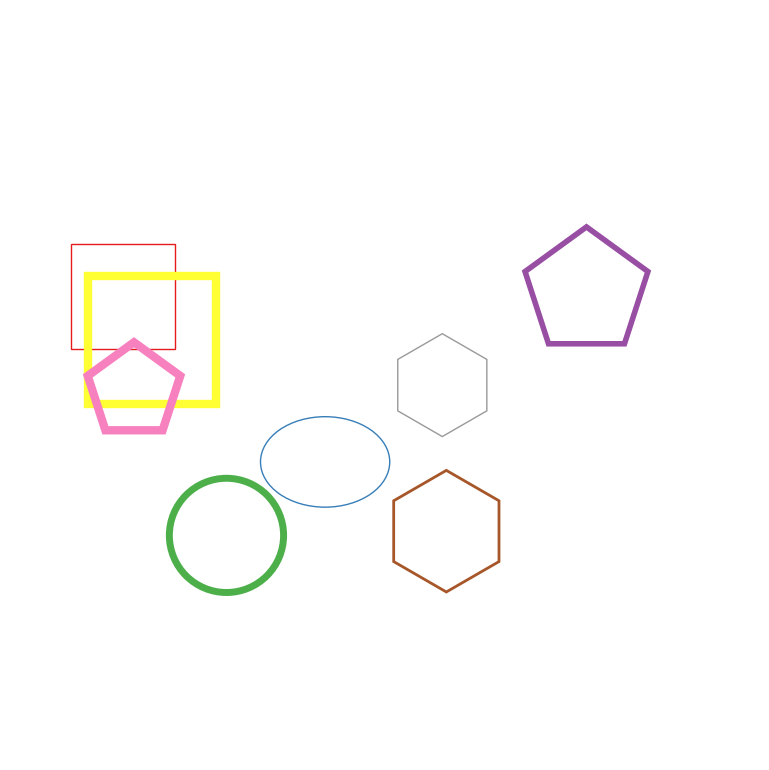[{"shape": "square", "thickness": 0.5, "radius": 0.34, "center": [0.16, 0.615]}, {"shape": "oval", "thickness": 0.5, "radius": 0.42, "center": [0.422, 0.4]}, {"shape": "circle", "thickness": 2.5, "radius": 0.37, "center": [0.294, 0.305]}, {"shape": "pentagon", "thickness": 2, "radius": 0.42, "center": [0.762, 0.621]}, {"shape": "square", "thickness": 3, "radius": 0.41, "center": [0.197, 0.558]}, {"shape": "hexagon", "thickness": 1, "radius": 0.39, "center": [0.58, 0.31]}, {"shape": "pentagon", "thickness": 3, "radius": 0.32, "center": [0.174, 0.492]}, {"shape": "hexagon", "thickness": 0.5, "radius": 0.33, "center": [0.574, 0.5]}]